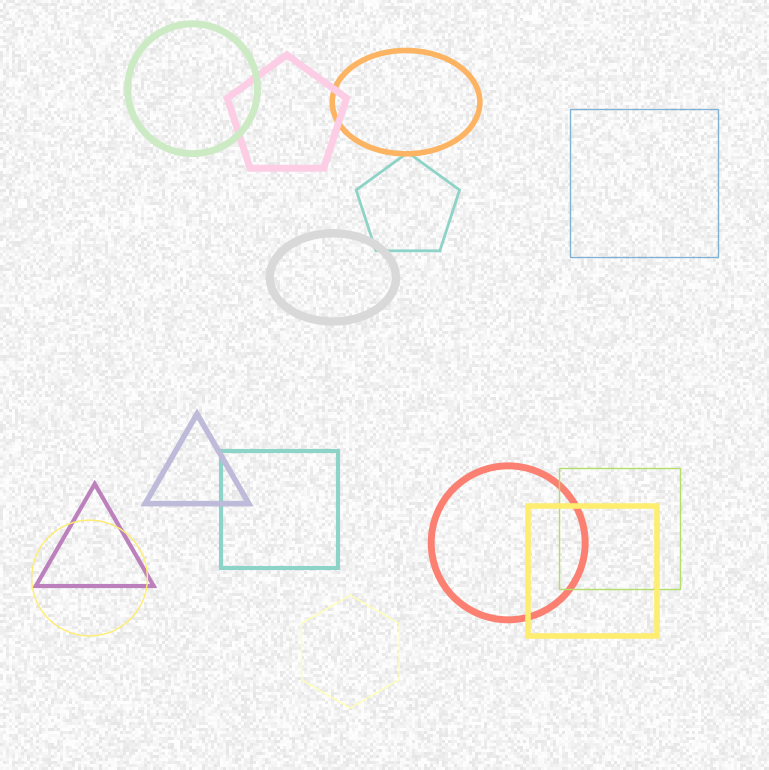[{"shape": "pentagon", "thickness": 1, "radius": 0.35, "center": [0.53, 0.731]}, {"shape": "square", "thickness": 1.5, "radius": 0.38, "center": [0.363, 0.339]}, {"shape": "hexagon", "thickness": 0.5, "radius": 0.37, "center": [0.455, 0.154]}, {"shape": "triangle", "thickness": 2, "radius": 0.39, "center": [0.256, 0.385]}, {"shape": "circle", "thickness": 2.5, "radius": 0.5, "center": [0.66, 0.295]}, {"shape": "square", "thickness": 0.5, "radius": 0.48, "center": [0.836, 0.762]}, {"shape": "oval", "thickness": 2, "radius": 0.48, "center": [0.527, 0.867]}, {"shape": "square", "thickness": 0.5, "radius": 0.39, "center": [0.805, 0.313]}, {"shape": "pentagon", "thickness": 2.5, "radius": 0.41, "center": [0.373, 0.847]}, {"shape": "oval", "thickness": 3, "radius": 0.41, "center": [0.432, 0.64]}, {"shape": "triangle", "thickness": 1.5, "radius": 0.44, "center": [0.123, 0.283]}, {"shape": "circle", "thickness": 2.5, "radius": 0.42, "center": [0.25, 0.885]}, {"shape": "square", "thickness": 2, "radius": 0.42, "center": [0.769, 0.258]}, {"shape": "circle", "thickness": 0.5, "radius": 0.38, "center": [0.116, 0.249]}]